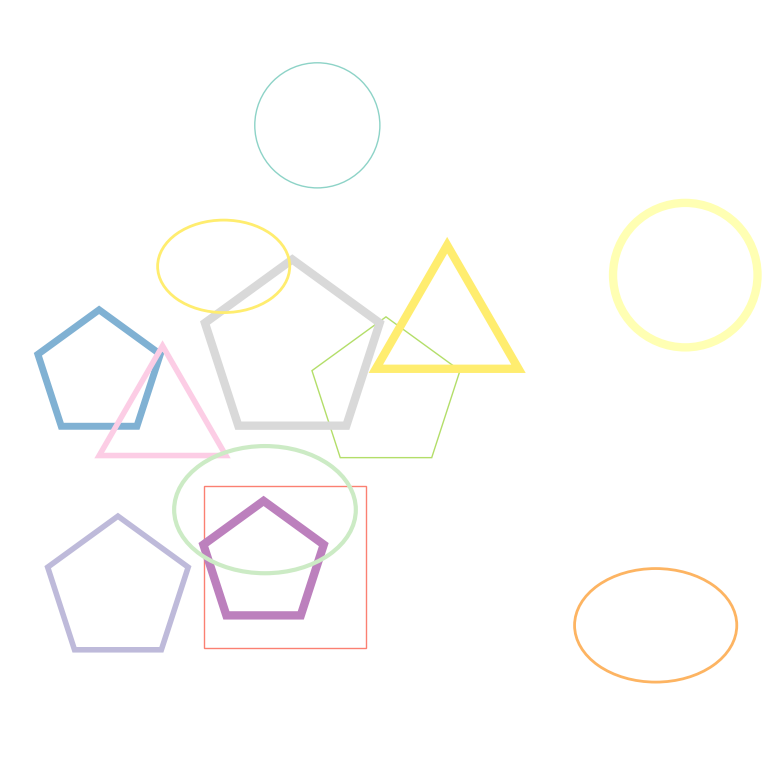[{"shape": "circle", "thickness": 0.5, "radius": 0.41, "center": [0.412, 0.837]}, {"shape": "circle", "thickness": 3, "radius": 0.47, "center": [0.89, 0.643]}, {"shape": "pentagon", "thickness": 2, "radius": 0.48, "center": [0.153, 0.234]}, {"shape": "square", "thickness": 0.5, "radius": 0.52, "center": [0.37, 0.264]}, {"shape": "pentagon", "thickness": 2.5, "radius": 0.42, "center": [0.129, 0.514]}, {"shape": "oval", "thickness": 1, "radius": 0.53, "center": [0.852, 0.188]}, {"shape": "pentagon", "thickness": 0.5, "radius": 0.51, "center": [0.501, 0.487]}, {"shape": "triangle", "thickness": 2, "radius": 0.47, "center": [0.211, 0.456]}, {"shape": "pentagon", "thickness": 3, "radius": 0.6, "center": [0.38, 0.544]}, {"shape": "pentagon", "thickness": 3, "radius": 0.41, "center": [0.342, 0.267]}, {"shape": "oval", "thickness": 1.5, "radius": 0.59, "center": [0.344, 0.338]}, {"shape": "oval", "thickness": 1, "radius": 0.43, "center": [0.29, 0.654]}, {"shape": "triangle", "thickness": 3, "radius": 0.53, "center": [0.581, 0.575]}]